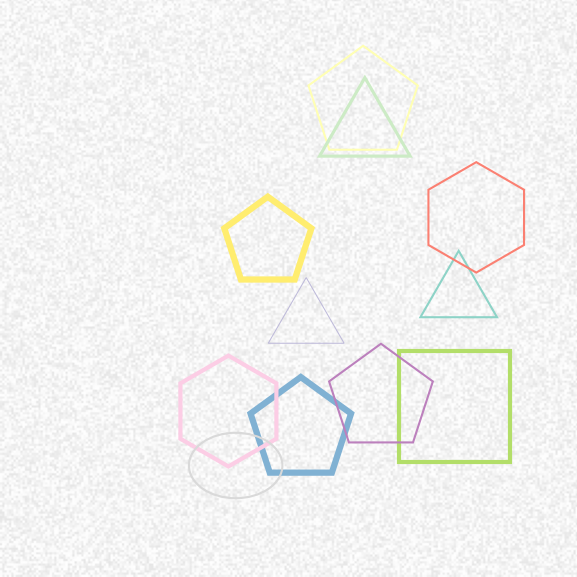[{"shape": "triangle", "thickness": 1, "radius": 0.38, "center": [0.794, 0.488]}, {"shape": "pentagon", "thickness": 1, "radius": 0.5, "center": [0.629, 0.82]}, {"shape": "triangle", "thickness": 0.5, "radius": 0.38, "center": [0.53, 0.443]}, {"shape": "hexagon", "thickness": 1, "radius": 0.48, "center": [0.825, 0.623]}, {"shape": "pentagon", "thickness": 3, "radius": 0.46, "center": [0.521, 0.255]}, {"shape": "square", "thickness": 2, "radius": 0.48, "center": [0.788, 0.295]}, {"shape": "hexagon", "thickness": 2, "radius": 0.48, "center": [0.396, 0.287]}, {"shape": "oval", "thickness": 1, "radius": 0.4, "center": [0.408, 0.193]}, {"shape": "pentagon", "thickness": 1, "radius": 0.47, "center": [0.66, 0.309]}, {"shape": "triangle", "thickness": 1.5, "radius": 0.45, "center": [0.632, 0.774]}, {"shape": "pentagon", "thickness": 3, "radius": 0.4, "center": [0.464, 0.579]}]